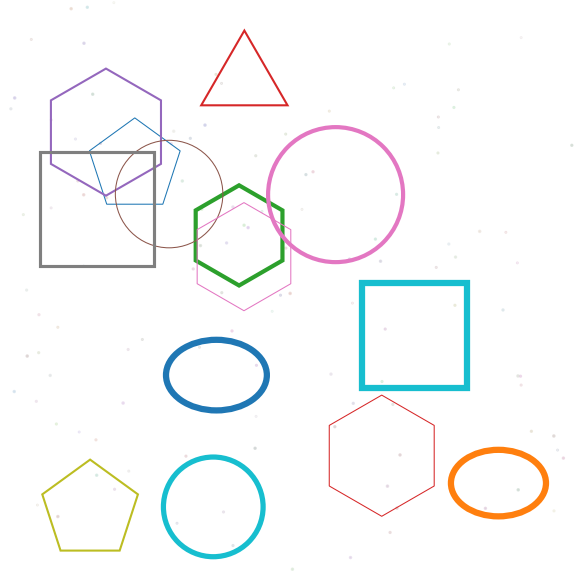[{"shape": "oval", "thickness": 3, "radius": 0.44, "center": [0.375, 0.35]}, {"shape": "pentagon", "thickness": 0.5, "radius": 0.41, "center": [0.233, 0.712]}, {"shape": "oval", "thickness": 3, "radius": 0.41, "center": [0.863, 0.163]}, {"shape": "hexagon", "thickness": 2, "radius": 0.43, "center": [0.414, 0.591]}, {"shape": "hexagon", "thickness": 0.5, "radius": 0.52, "center": [0.661, 0.21]}, {"shape": "triangle", "thickness": 1, "radius": 0.43, "center": [0.423, 0.86]}, {"shape": "hexagon", "thickness": 1, "radius": 0.55, "center": [0.183, 0.77]}, {"shape": "circle", "thickness": 0.5, "radius": 0.47, "center": [0.293, 0.663]}, {"shape": "hexagon", "thickness": 0.5, "radius": 0.47, "center": [0.422, 0.555]}, {"shape": "circle", "thickness": 2, "radius": 0.58, "center": [0.581, 0.662]}, {"shape": "square", "thickness": 1.5, "radius": 0.5, "center": [0.168, 0.637]}, {"shape": "pentagon", "thickness": 1, "radius": 0.44, "center": [0.156, 0.116]}, {"shape": "circle", "thickness": 2.5, "radius": 0.43, "center": [0.369, 0.121]}, {"shape": "square", "thickness": 3, "radius": 0.46, "center": [0.717, 0.418]}]